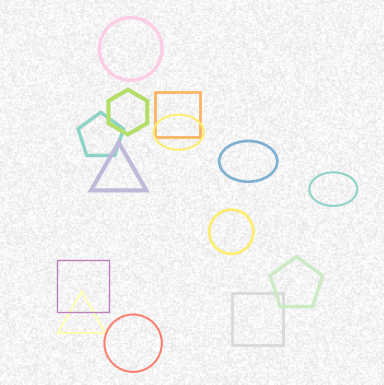[{"shape": "oval", "thickness": 1.5, "radius": 0.31, "center": [0.866, 0.509]}, {"shape": "pentagon", "thickness": 2.5, "radius": 0.31, "center": [0.262, 0.646]}, {"shape": "triangle", "thickness": 1.5, "radius": 0.36, "center": [0.212, 0.171]}, {"shape": "triangle", "thickness": 3, "radius": 0.42, "center": [0.308, 0.547]}, {"shape": "circle", "thickness": 1.5, "radius": 0.37, "center": [0.346, 0.109]}, {"shape": "oval", "thickness": 2, "radius": 0.38, "center": [0.645, 0.581]}, {"shape": "square", "thickness": 2, "radius": 0.29, "center": [0.461, 0.704]}, {"shape": "hexagon", "thickness": 3, "radius": 0.29, "center": [0.332, 0.709]}, {"shape": "circle", "thickness": 2.5, "radius": 0.41, "center": [0.34, 0.873]}, {"shape": "square", "thickness": 2, "radius": 0.34, "center": [0.669, 0.172]}, {"shape": "square", "thickness": 1, "radius": 0.34, "center": [0.215, 0.257]}, {"shape": "pentagon", "thickness": 2.5, "radius": 0.36, "center": [0.77, 0.262]}, {"shape": "circle", "thickness": 2, "radius": 0.29, "center": [0.601, 0.398]}, {"shape": "oval", "thickness": 1.5, "radius": 0.32, "center": [0.464, 0.657]}]